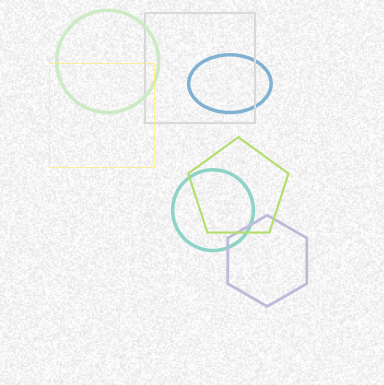[{"shape": "circle", "thickness": 2.5, "radius": 0.52, "center": [0.553, 0.454]}, {"shape": "hexagon", "thickness": 2, "radius": 0.59, "center": [0.694, 0.322]}, {"shape": "oval", "thickness": 2.5, "radius": 0.54, "center": [0.597, 0.783]}, {"shape": "pentagon", "thickness": 1.5, "radius": 0.68, "center": [0.619, 0.507]}, {"shape": "square", "thickness": 1.5, "radius": 0.72, "center": [0.519, 0.823]}, {"shape": "circle", "thickness": 2.5, "radius": 0.66, "center": [0.28, 0.841]}, {"shape": "square", "thickness": 0.5, "radius": 0.68, "center": [0.264, 0.701]}]